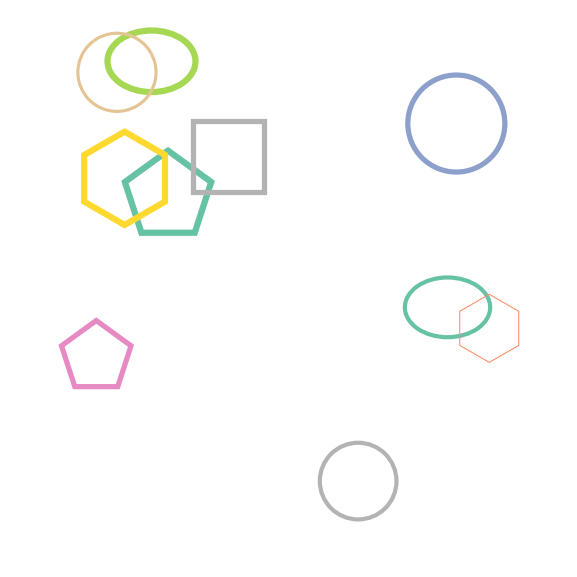[{"shape": "oval", "thickness": 2, "radius": 0.37, "center": [0.775, 0.467]}, {"shape": "pentagon", "thickness": 3, "radius": 0.39, "center": [0.291, 0.66]}, {"shape": "hexagon", "thickness": 0.5, "radius": 0.29, "center": [0.847, 0.431]}, {"shape": "circle", "thickness": 2.5, "radius": 0.42, "center": [0.79, 0.785]}, {"shape": "pentagon", "thickness": 2.5, "radius": 0.32, "center": [0.167, 0.381]}, {"shape": "oval", "thickness": 3, "radius": 0.38, "center": [0.262, 0.893]}, {"shape": "hexagon", "thickness": 3, "radius": 0.4, "center": [0.216, 0.69]}, {"shape": "circle", "thickness": 1.5, "radius": 0.34, "center": [0.203, 0.874]}, {"shape": "square", "thickness": 2.5, "radius": 0.31, "center": [0.395, 0.728]}, {"shape": "circle", "thickness": 2, "radius": 0.33, "center": [0.62, 0.166]}]